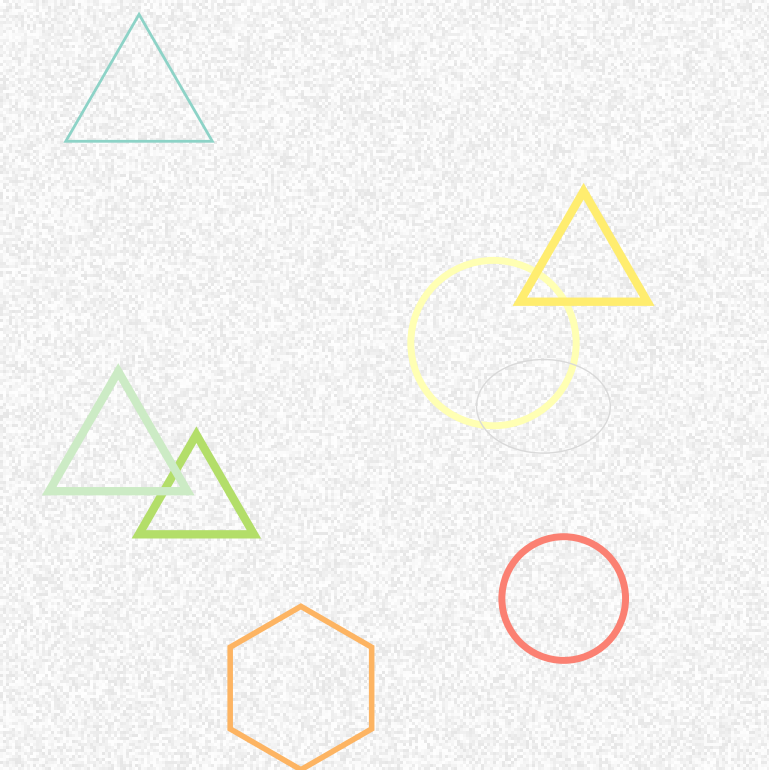[{"shape": "triangle", "thickness": 1, "radius": 0.55, "center": [0.181, 0.871]}, {"shape": "circle", "thickness": 2.5, "radius": 0.54, "center": [0.641, 0.554]}, {"shape": "circle", "thickness": 2.5, "radius": 0.4, "center": [0.732, 0.223]}, {"shape": "hexagon", "thickness": 2, "radius": 0.53, "center": [0.391, 0.106]}, {"shape": "triangle", "thickness": 3, "radius": 0.43, "center": [0.255, 0.349]}, {"shape": "oval", "thickness": 0.5, "radius": 0.43, "center": [0.706, 0.472]}, {"shape": "triangle", "thickness": 3, "radius": 0.52, "center": [0.154, 0.414]}, {"shape": "triangle", "thickness": 3, "radius": 0.48, "center": [0.758, 0.656]}]